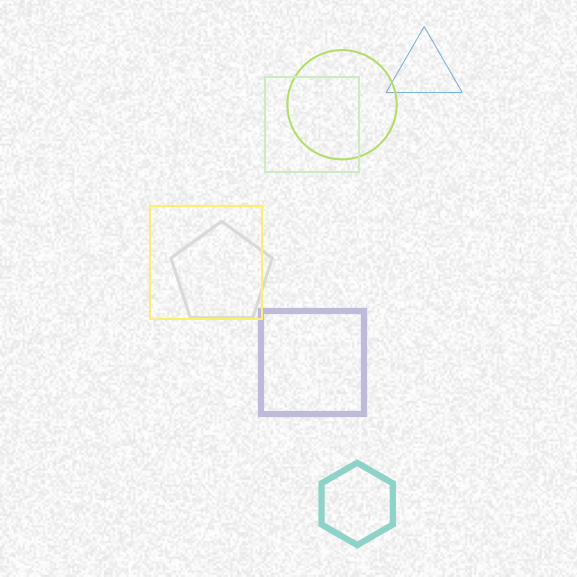[{"shape": "hexagon", "thickness": 3, "radius": 0.36, "center": [0.619, 0.127]}, {"shape": "square", "thickness": 3, "radius": 0.45, "center": [0.541, 0.371]}, {"shape": "triangle", "thickness": 0.5, "radius": 0.38, "center": [0.735, 0.877]}, {"shape": "circle", "thickness": 1, "radius": 0.47, "center": [0.592, 0.818]}, {"shape": "pentagon", "thickness": 1.5, "radius": 0.46, "center": [0.384, 0.524]}, {"shape": "square", "thickness": 1, "radius": 0.41, "center": [0.54, 0.784]}, {"shape": "square", "thickness": 1, "radius": 0.49, "center": [0.357, 0.544]}]